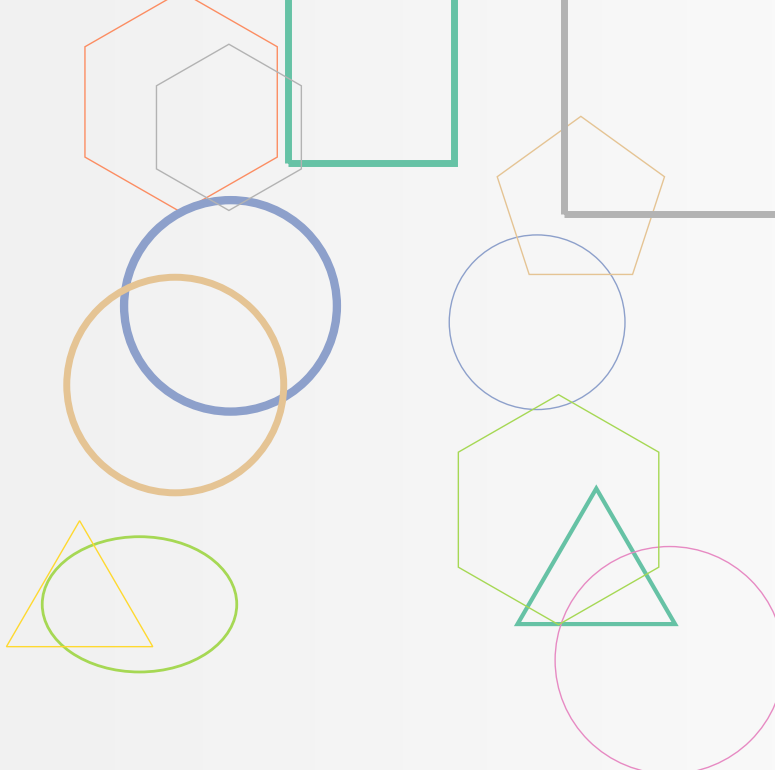[{"shape": "triangle", "thickness": 1.5, "radius": 0.59, "center": [0.769, 0.248]}, {"shape": "square", "thickness": 2.5, "radius": 0.54, "center": [0.478, 0.896]}, {"shape": "hexagon", "thickness": 0.5, "radius": 0.72, "center": [0.234, 0.868]}, {"shape": "circle", "thickness": 0.5, "radius": 0.57, "center": [0.693, 0.582]}, {"shape": "circle", "thickness": 3, "radius": 0.69, "center": [0.297, 0.603]}, {"shape": "circle", "thickness": 0.5, "radius": 0.74, "center": [0.864, 0.143]}, {"shape": "oval", "thickness": 1, "radius": 0.63, "center": [0.18, 0.215]}, {"shape": "hexagon", "thickness": 0.5, "radius": 0.75, "center": [0.721, 0.338]}, {"shape": "triangle", "thickness": 0.5, "radius": 0.55, "center": [0.103, 0.215]}, {"shape": "circle", "thickness": 2.5, "radius": 0.7, "center": [0.226, 0.5]}, {"shape": "pentagon", "thickness": 0.5, "radius": 0.57, "center": [0.749, 0.735]}, {"shape": "hexagon", "thickness": 0.5, "radius": 0.54, "center": [0.295, 0.835]}, {"shape": "square", "thickness": 2.5, "radius": 0.7, "center": [0.869, 0.863]}]